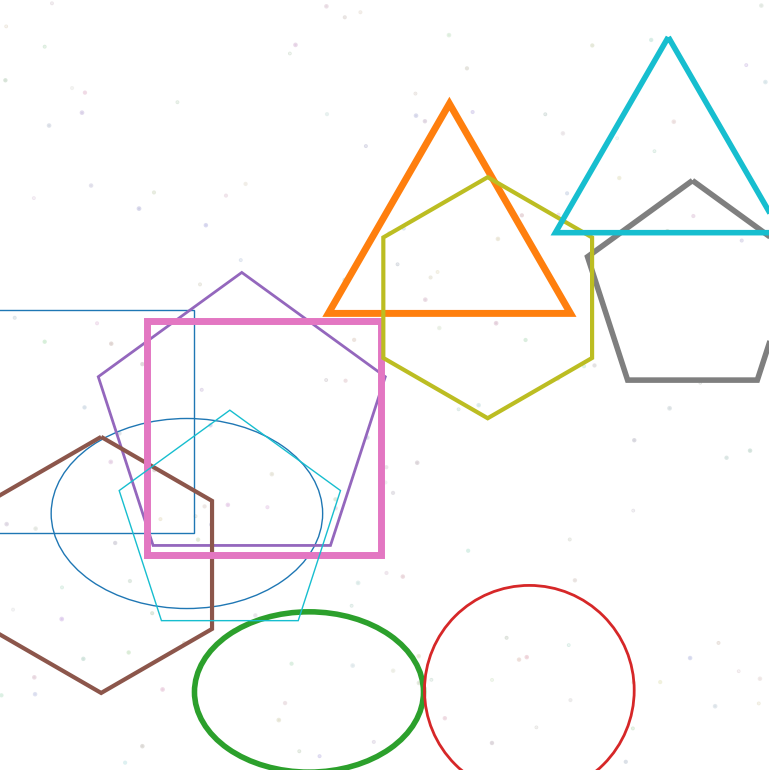[{"shape": "square", "thickness": 0.5, "radius": 0.72, "center": [0.107, 0.453]}, {"shape": "oval", "thickness": 0.5, "radius": 0.88, "center": [0.243, 0.333]}, {"shape": "triangle", "thickness": 2.5, "radius": 0.91, "center": [0.584, 0.684]}, {"shape": "oval", "thickness": 2, "radius": 0.74, "center": [0.401, 0.101]}, {"shape": "circle", "thickness": 1, "radius": 0.68, "center": [0.687, 0.104]}, {"shape": "pentagon", "thickness": 1, "radius": 0.98, "center": [0.314, 0.45]}, {"shape": "hexagon", "thickness": 1.5, "radius": 0.83, "center": [0.131, 0.266]}, {"shape": "square", "thickness": 2.5, "radius": 0.76, "center": [0.343, 0.431]}, {"shape": "pentagon", "thickness": 2, "radius": 0.72, "center": [0.899, 0.622]}, {"shape": "hexagon", "thickness": 1.5, "radius": 0.78, "center": [0.633, 0.613]}, {"shape": "pentagon", "thickness": 0.5, "radius": 0.76, "center": [0.298, 0.316]}, {"shape": "triangle", "thickness": 2, "radius": 0.85, "center": [0.868, 0.782]}]